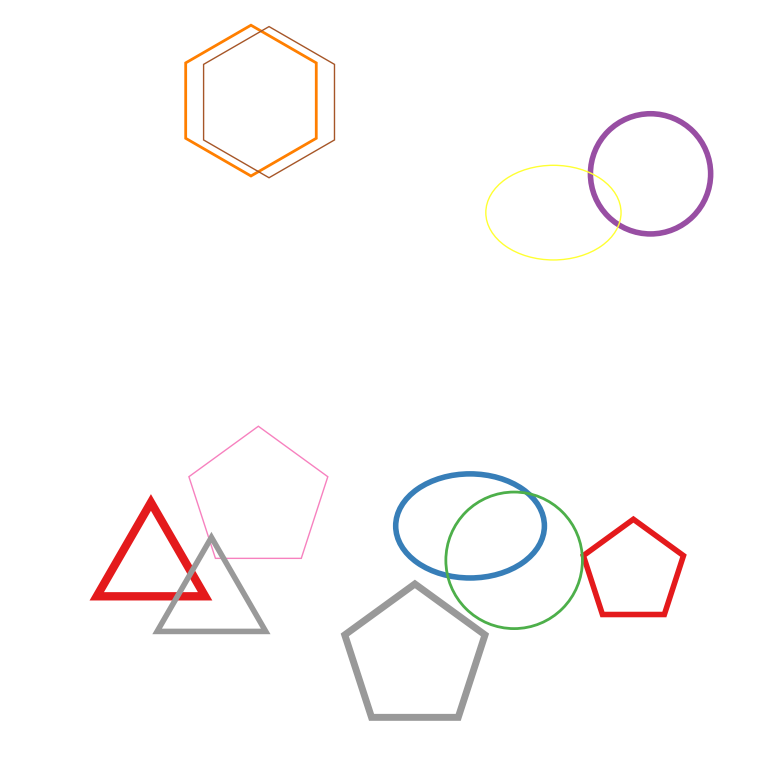[{"shape": "pentagon", "thickness": 2, "radius": 0.34, "center": [0.823, 0.257]}, {"shape": "triangle", "thickness": 3, "radius": 0.41, "center": [0.196, 0.266]}, {"shape": "oval", "thickness": 2, "radius": 0.48, "center": [0.61, 0.317]}, {"shape": "circle", "thickness": 1, "radius": 0.44, "center": [0.668, 0.272]}, {"shape": "circle", "thickness": 2, "radius": 0.39, "center": [0.845, 0.774]}, {"shape": "hexagon", "thickness": 1, "radius": 0.49, "center": [0.326, 0.869]}, {"shape": "oval", "thickness": 0.5, "radius": 0.44, "center": [0.719, 0.724]}, {"shape": "hexagon", "thickness": 0.5, "radius": 0.49, "center": [0.349, 0.867]}, {"shape": "pentagon", "thickness": 0.5, "radius": 0.47, "center": [0.336, 0.352]}, {"shape": "pentagon", "thickness": 2.5, "radius": 0.48, "center": [0.539, 0.146]}, {"shape": "triangle", "thickness": 2, "radius": 0.41, "center": [0.275, 0.221]}]